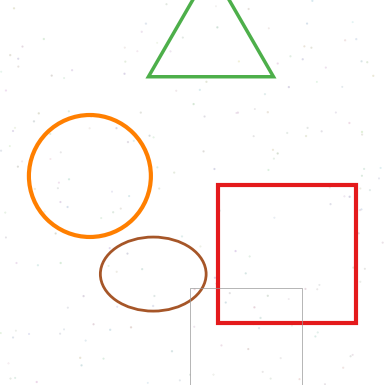[{"shape": "square", "thickness": 3, "radius": 0.9, "center": [0.745, 0.339]}, {"shape": "triangle", "thickness": 2.5, "radius": 0.94, "center": [0.548, 0.894]}, {"shape": "circle", "thickness": 3, "radius": 0.79, "center": [0.233, 0.543]}, {"shape": "oval", "thickness": 2, "radius": 0.69, "center": [0.398, 0.288]}, {"shape": "square", "thickness": 0.5, "radius": 0.73, "center": [0.639, 0.104]}]